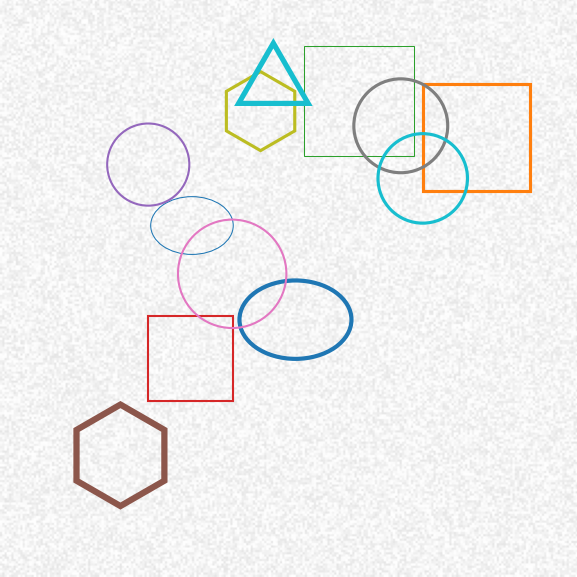[{"shape": "oval", "thickness": 0.5, "radius": 0.36, "center": [0.332, 0.609]}, {"shape": "oval", "thickness": 2, "radius": 0.48, "center": [0.512, 0.446]}, {"shape": "square", "thickness": 1.5, "radius": 0.46, "center": [0.825, 0.761]}, {"shape": "square", "thickness": 0.5, "radius": 0.47, "center": [0.622, 0.824]}, {"shape": "square", "thickness": 1, "radius": 0.37, "center": [0.33, 0.379]}, {"shape": "circle", "thickness": 1, "radius": 0.36, "center": [0.257, 0.714]}, {"shape": "hexagon", "thickness": 3, "radius": 0.44, "center": [0.209, 0.211]}, {"shape": "circle", "thickness": 1, "radius": 0.47, "center": [0.402, 0.525]}, {"shape": "circle", "thickness": 1.5, "radius": 0.41, "center": [0.694, 0.781]}, {"shape": "hexagon", "thickness": 1.5, "radius": 0.34, "center": [0.451, 0.807]}, {"shape": "triangle", "thickness": 2.5, "radius": 0.35, "center": [0.473, 0.855]}, {"shape": "circle", "thickness": 1.5, "radius": 0.39, "center": [0.732, 0.69]}]